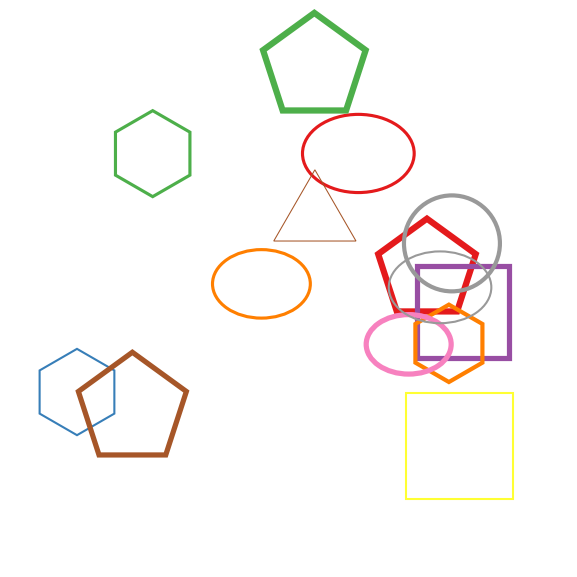[{"shape": "oval", "thickness": 1.5, "radius": 0.48, "center": [0.621, 0.733]}, {"shape": "pentagon", "thickness": 3, "radius": 0.44, "center": [0.739, 0.532]}, {"shape": "hexagon", "thickness": 1, "radius": 0.37, "center": [0.133, 0.32]}, {"shape": "hexagon", "thickness": 1.5, "radius": 0.37, "center": [0.264, 0.733]}, {"shape": "pentagon", "thickness": 3, "radius": 0.47, "center": [0.544, 0.883]}, {"shape": "square", "thickness": 2.5, "radius": 0.4, "center": [0.801, 0.459]}, {"shape": "oval", "thickness": 1.5, "radius": 0.42, "center": [0.453, 0.508]}, {"shape": "hexagon", "thickness": 2, "radius": 0.34, "center": [0.777, 0.405]}, {"shape": "square", "thickness": 1, "radius": 0.46, "center": [0.796, 0.226]}, {"shape": "triangle", "thickness": 0.5, "radius": 0.41, "center": [0.545, 0.623]}, {"shape": "pentagon", "thickness": 2.5, "radius": 0.49, "center": [0.229, 0.291]}, {"shape": "oval", "thickness": 2.5, "radius": 0.37, "center": [0.708, 0.403]}, {"shape": "oval", "thickness": 1, "radius": 0.44, "center": [0.762, 0.502]}, {"shape": "circle", "thickness": 2, "radius": 0.42, "center": [0.783, 0.578]}]